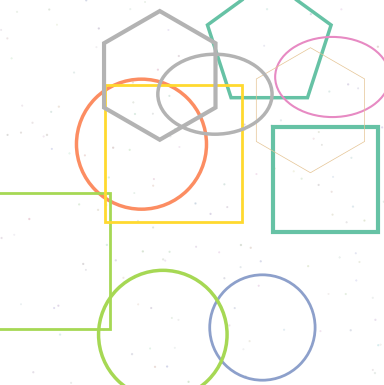[{"shape": "square", "thickness": 3, "radius": 0.68, "center": [0.845, 0.534]}, {"shape": "pentagon", "thickness": 2.5, "radius": 0.84, "center": [0.699, 0.883]}, {"shape": "circle", "thickness": 2.5, "radius": 0.84, "center": [0.367, 0.626]}, {"shape": "circle", "thickness": 2, "radius": 0.68, "center": [0.682, 0.149]}, {"shape": "oval", "thickness": 1.5, "radius": 0.74, "center": [0.863, 0.8]}, {"shape": "circle", "thickness": 2.5, "radius": 0.83, "center": [0.423, 0.131]}, {"shape": "square", "thickness": 2, "radius": 0.88, "center": [0.11, 0.323]}, {"shape": "square", "thickness": 2, "radius": 0.89, "center": [0.451, 0.601]}, {"shape": "hexagon", "thickness": 0.5, "radius": 0.81, "center": [0.806, 0.714]}, {"shape": "hexagon", "thickness": 3, "radius": 0.84, "center": [0.415, 0.804]}, {"shape": "oval", "thickness": 2.5, "radius": 0.74, "center": [0.558, 0.755]}]